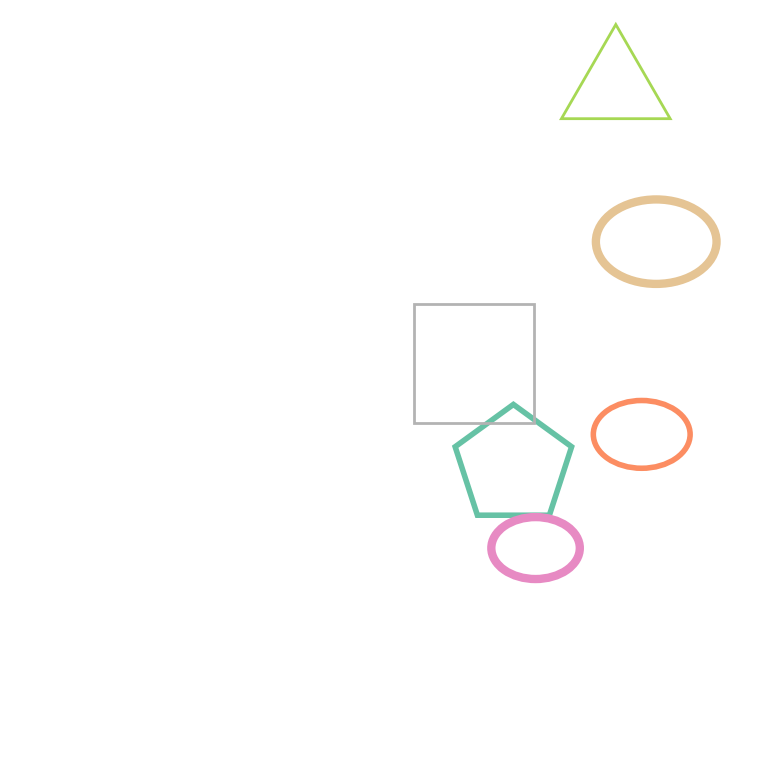[{"shape": "pentagon", "thickness": 2, "radius": 0.4, "center": [0.667, 0.395]}, {"shape": "oval", "thickness": 2, "radius": 0.31, "center": [0.833, 0.436]}, {"shape": "oval", "thickness": 3, "radius": 0.29, "center": [0.696, 0.288]}, {"shape": "triangle", "thickness": 1, "radius": 0.41, "center": [0.8, 0.887]}, {"shape": "oval", "thickness": 3, "radius": 0.39, "center": [0.852, 0.686]}, {"shape": "square", "thickness": 1, "radius": 0.39, "center": [0.615, 0.528]}]